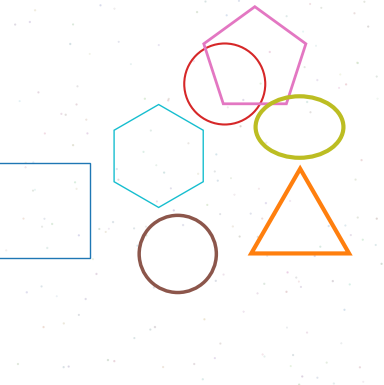[{"shape": "square", "thickness": 1, "radius": 0.62, "center": [0.109, 0.454]}, {"shape": "triangle", "thickness": 3, "radius": 0.73, "center": [0.78, 0.415]}, {"shape": "circle", "thickness": 1.5, "radius": 0.53, "center": [0.584, 0.782]}, {"shape": "circle", "thickness": 2.5, "radius": 0.5, "center": [0.462, 0.34]}, {"shape": "pentagon", "thickness": 2, "radius": 0.7, "center": [0.662, 0.843]}, {"shape": "oval", "thickness": 3, "radius": 0.57, "center": [0.778, 0.67]}, {"shape": "hexagon", "thickness": 1, "radius": 0.67, "center": [0.412, 0.595]}]